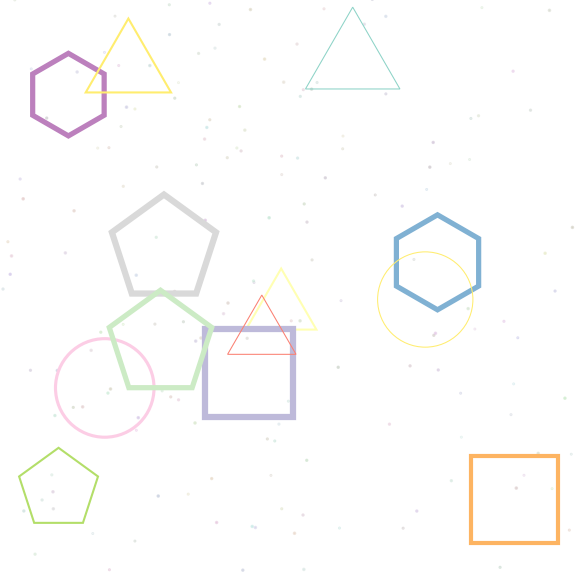[{"shape": "triangle", "thickness": 0.5, "radius": 0.47, "center": [0.611, 0.892]}, {"shape": "triangle", "thickness": 1, "radius": 0.35, "center": [0.487, 0.464]}, {"shape": "square", "thickness": 3, "radius": 0.38, "center": [0.431, 0.353]}, {"shape": "triangle", "thickness": 0.5, "radius": 0.34, "center": [0.453, 0.42]}, {"shape": "hexagon", "thickness": 2.5, "radius": 0.41, "center": [0.758, 0.545]}, {"shape": "square", "thickness": 2, "radius": 0.38, "center": [0.891, 0.134]}, {"shape": "pentagon", "thickness": 1, "radius": 0.36, "center": [0.101, 0.152]}, {"shape": "circle", "thickness": 1.5, "radius": 0.43, "center": [0.181, 0.327]}, {"shape": "pentagon", "thickness": 3, "radius": 0.47, "center": [0.284, 0.568]}, {"shape": "hexagon", "thickness": 2.5, "radius": 0.36, "center": [0.118, 0.835]}, {"shape": "pentagon", "thickness": 2.5, "radius": 0.47, "center": [0.278, 0.403]}, {"shape": "circle", "thickness": 0.5, "radius": 0.41, "center": [0.736, 0.481]}, {"shape": "triangle", "thickness": 1, "radius": 0.43, "center": [0.222, 0.882]}]